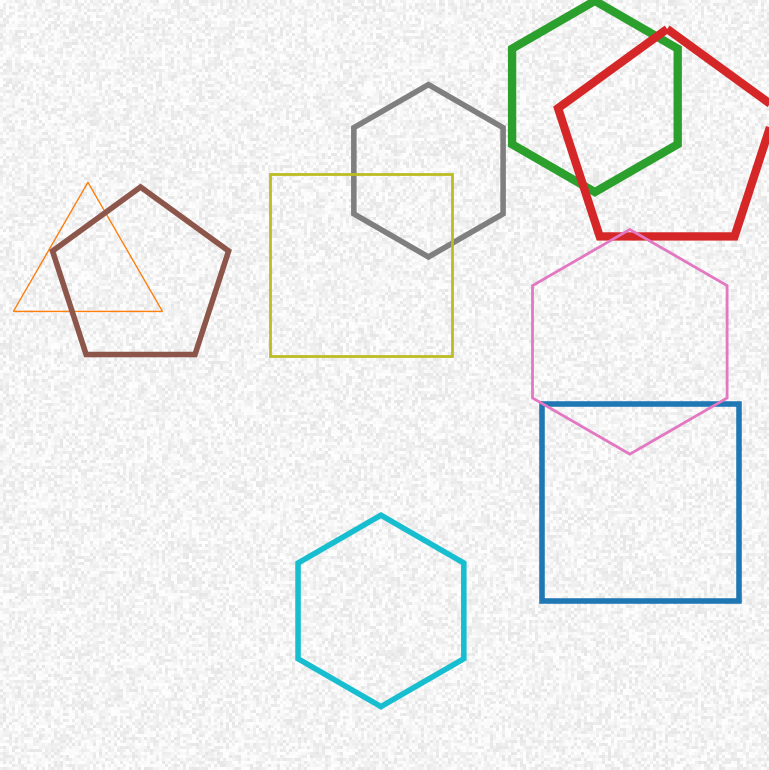[{"shape": "square", "thickness": 2, "radius": 0.64, "center": [0.832, 0.348]}, {"shape": "triangle", "thickness": 0.5, "radius": 0.56, "center": [0.114, 0.651]}, {"shape": "hexagon", "thickness": 3, "radius": 0.62, "center": [0.773, 0.875]}, {"shape": "pentagon", "thickness": 3, "radius": 0.74, "center": [0.866, 0.813]}, {"shape": "pentagon", "thickness": 2, "radius": 0.6, "center": [0.183, 0.637]}, {"shape": "hexagon", "thickness": 1, "radius": 0.73, "center": [0.818, 0.556]}, {"shape": "hexagon", "thickness": 2, "radius": 0.56, "center": [0.556, 0.778]}, {"shape": "square", "thickness": 1, "radius": 0.59, "center": [0.468, 0.656]}, {"shape": "hexagon", "thickness": 2, "radius": 0.62, "center": [0.495, 0.207]}]